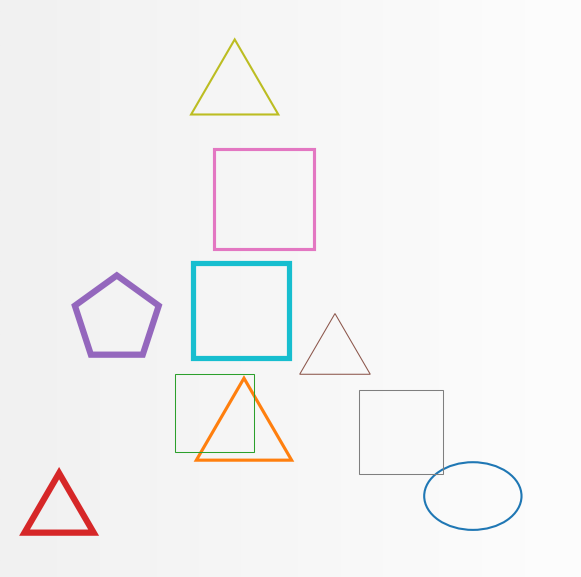[{"shape": "oval", "thickness": 1, "radius": 0.42, "center": [0.814, 0.14]}, {"shape": "triangle", "thickness": 1.5, "radius": 0.47, "center": [0.42, 0.25]}, {"shape": "square", "thickness": 0.5, "radius": 0.34, "center": [0.369, 0.284]}, {"shape": "triangle", "thickness": 3, "radius": 0.34, "center": [0.102, 0.111]}, {"shape": "pentagon", "thickness": 3, "radius": 0.38, "center": [0.201, 0.446]}, {"shape": "triangle", "thickness": 0.5, "radius": 0.35, "center": [0.576, 0.386]}, {"shape": "square", "thickness": 1.5, "radius": 0.43, "center": [0.454, 0.654]}, {"shape": "square", "thickness": 0.5, "radius": 0.36, "center": [0.69, 0.251]}, {"shape": "triangle", "thickness": 1, "radius": 0.43, "center": [0.404, 0.844]}, {"shape": "square", "thickness": 2.5, "radius": 0.41, "center": [0.415, 0.462]}]